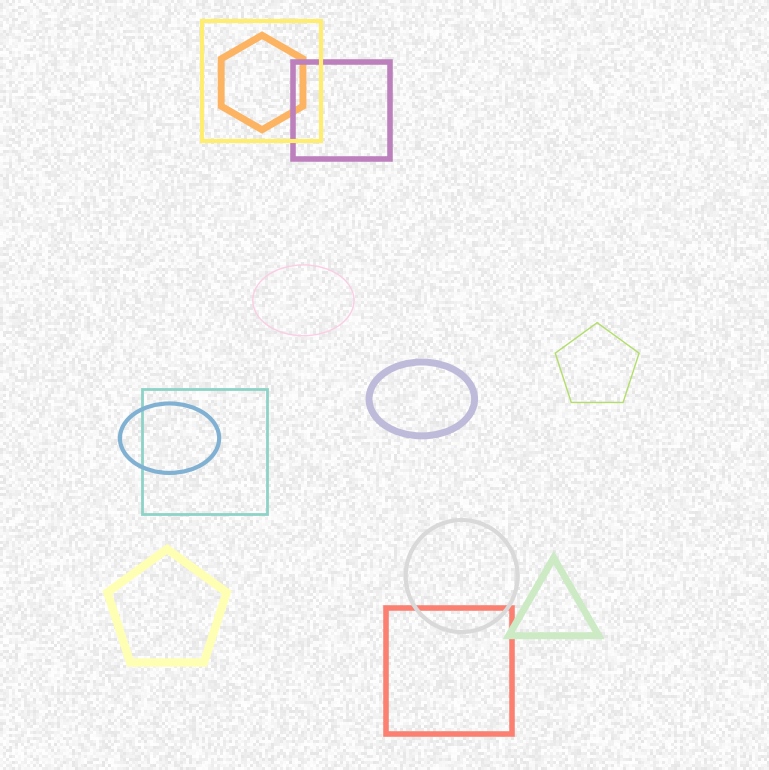[{"shape": "square", "thickness": 1, "radius": 0.41, "center": [0.266, 0.414]}, {"shape": "pentagon", "thickness": 3, "radius": 0.41, "center": [0.217, 0.206]}, {"shape": "oval", "thickness": 2.5, "radius": 0.34, "center": [0.548, 0.482]}, {"shape": "square", "thickness": 2, "radius": 0.41, "center": [0.583, 0.129]}, {"shape": "oval", "thickness": 1.5, "radius": 0.32, "center": [0.22, 0.431]}, {"shape": "hexagon", "thickness": 2.5, "radius": 0.31, "center": [0.34, 0.893]}, {"shape": "pentagon", "thickness": 0.5, "radius": 0.29, "center": [0.776, 0.524]}, {"shape": "oval", "thickness": 0.5, "radius": 0.33, "center": [0.394, 0.61]}, {"shape": "circle", "thickness": 1.5, "radius": 0.36, "center": [0.6, 0.252]}, {"shape": "square", "thickness": 2, "radius": 0.32, "center": [0.443, 0.856]}, {"shape": "triangle", "thickness": 2.5, "radius": 0.34, "center": [0.719, 0.208]}, {"shape": "square", "thickness": 1.5, "radius": 0.39, "center": [0.34, 0.895]}]